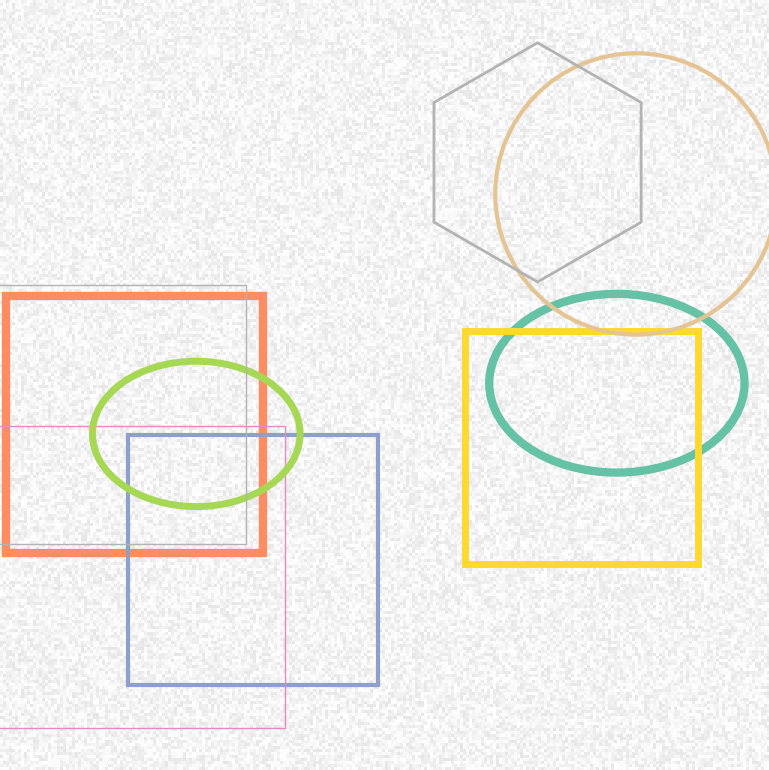[{"shape": "oval", "thickness": 3, "radius": 0.83, "center": [0.801, 0.502]}, {"shape": "square", "thickness": 3, "radius": 0.84, "center": [0.175, 0.449]}, {"shape": "square", "thickness": 1.5, "radius": 0.81, "center": [0.329, 0.273]}, {"shape": "square", "thickness": 0.5, "radius": 0.98, "center": [0.174, 0.251]}, {"shape": "oval", "thickness": 2.5, "radius": 0.67, "center": [0.255, 0.437]}, {"shape": "square", "thickness": 2.5, "radius": 0.76, "center": [0.756, 0.419]}, {"shape": "circle", "thickness": 1.5, "radius": 0.91, "center": [0.826, 0.748]}, {"shape": "square", "thickness": 0.5, "radius": 0.84, "center": [0.151, 0.462]}, {"shape": "hexagon", "thickness": 1, "radius": 0.78, "center": [0.698, 0.789]}]